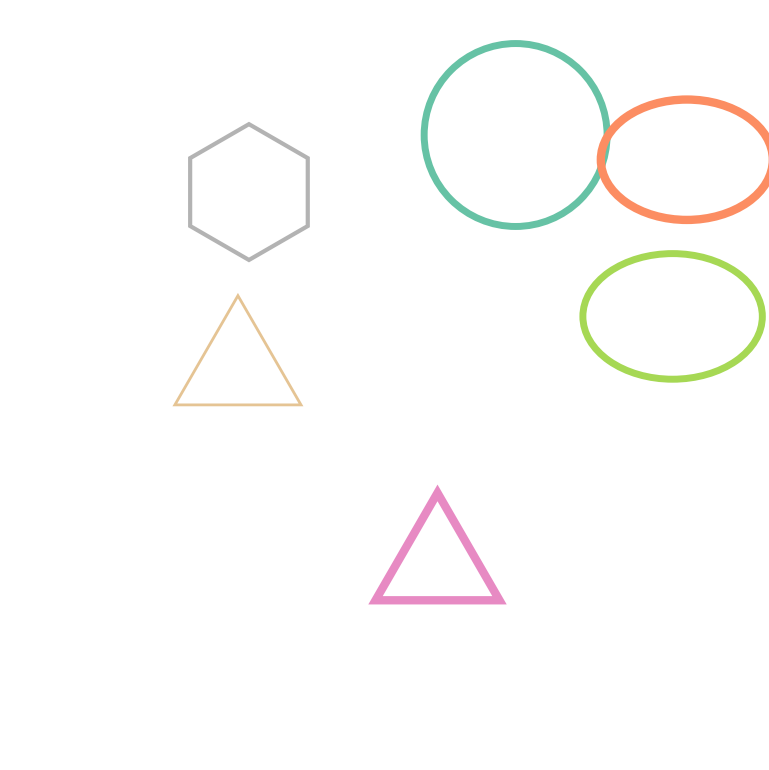[{"shape": "circle", "thickness": 2.5, "radius": 0.59, "center": [0.67, 0.825]}, {"shape": "oval", "thickness": 3, "radius": 0.56, "center": [0.892, 0.793]}, {"shape": "triangle", "thickness": 3, "radius": 0.46, "center": [0.568, 0.267]}, {"shape": "oval", "thickness": 2.5, "radius": 0.58, "center": [0.874, 0.589]}, {"shape": "triangle", "thickness": 1, "radius": 0.47, "center": [0.309, 0.521]}, {"shape": "hexagon", "thickness": 1.5, "radius": 0.44, "center": [0.323, 0.751]}]